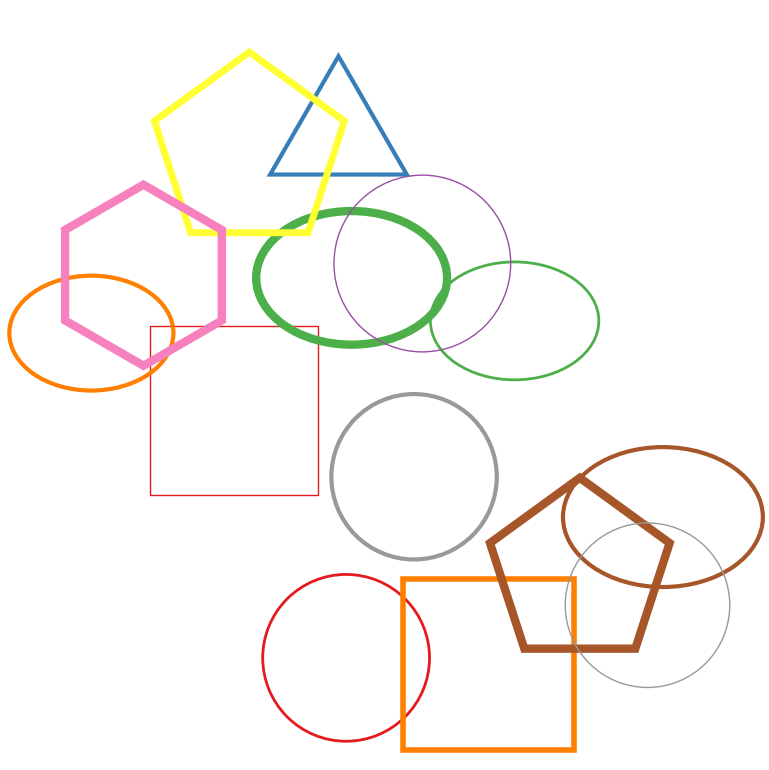[{"shape": "circle", "thickness": 1, "radius": 0.54, "center": [0.45, 0.146]}, {"shape": "square", "thickness": 0.5, "radius": 0.55, "center": [0.304, 0.467]}, {"shape": "triangle", "thickness": 1.5, "radius": 0.51, "center": [0.44, 0.825]}, {"shape": "oval", "thickness": 1, "radius": 0.55, "center": [0.668, 0.583]}, {"shape": "oval", "thickness": 3, "radius": 0.62, "center": [0.457, 0.639]}, {"shape": "circle", "thickness": 0.5, "radius": 0.57, "center": [0.548, 0.658]}, {"shape": "square", "thickness": 2, "radius": 0.55, "center": [0.635, 0.137]}, {"shape": "oval", "thickness": 1.5, "radius": 0.53, "center": [0.119, 0.567]}, {"shape": "pentagon", "thickness": 2.5, "radius": 0.65, "center": [0.324, 0.803]}, {"shape": "pentagon", "thickness": 3, "radius": 0.61, "center": [0.753, 0.257]}, {"shape": "oval", "thickness": 1.5, "radius": 0.65, "center": [0.861, 0.328]}, {"shape": "hexagon", "thickness": 3, "radius": 0.59, "center": [0.186, 0.643]}, {"shape": "circle", "thickness": 0.5, "radius": 0.53, "center": [0.841, 0.214]}, {"shape": "circle", "thickness": 1.5, "radius": 0.54, "center": [0.538, 0.381]}]